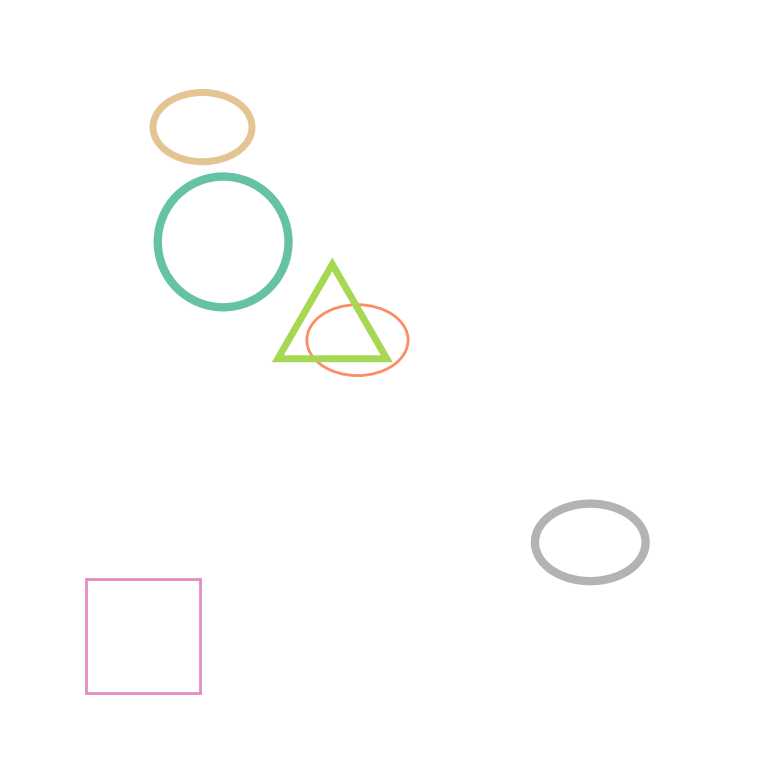[{"shape": "circle", "thickness": 3, "radius": 0.42, "center": [0.29, 0.686]}, {"shape": "oval", "thickness": 1, "radius": 0.33, "center": [0.464, 0.558]}, {"shape": "square", "thickness": 1, "radius": 0.37, "center": [0.186, 0.174]}, {"shape": "triangle", "thickness": 2.5, "radius": 0.41, "center": [0.432, 0.575]}, {"shape": "oval", "thickness": 2.5, "radius": 0.32, "center": [0.263, 0.835]}, {"shape": "oval", "thickness": 3, "radius": 0.36, "center": [0.767, 0.296]}]